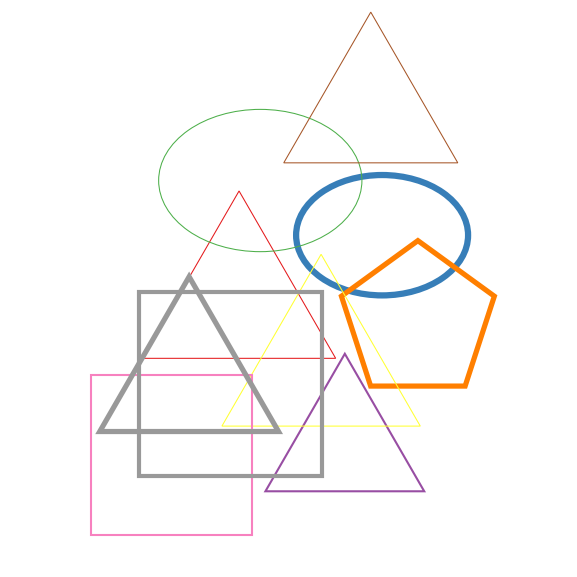[{"shape": "triangle", "thickness": 0.5, "radius": 0.97, "center": [0.414, 0.475]}, {"shape": "oval", "thickness": 3, "radius": 0.74, "center": [0.662, 0.592]}, {"shape": "oval", "thickness": 0.5, "radius": 0.88, "center": [0.451, 0.687]}, {"shape": "triangle", "thickness": 1, "radius": 0.79, "center": [0.597, 0.228]}, {"shape": "pentagon", "thickness": 2.5, "radius": 0.7, "center": [0.724, 0.443]}, {"shape": "triangle", "thickness": 0.5, "radius": 0.99, "center": [0.556, 0.36]}, {"shape": "triangle", "thickness": 0.5, "radius": 0.87, "center": [0.642, 0.804]}, {"shape": "square", "thickness": 1, "radius": 0.69, "center": [0.297, 0.211]}, {"shape": "triangle", "thickness": 2.5, "radius": 0.89, "center": [0.328, 0.341]}, {"shape": "square", "thickness": 2, "radius": 0.79, "center": [0.399, 0.334]}]